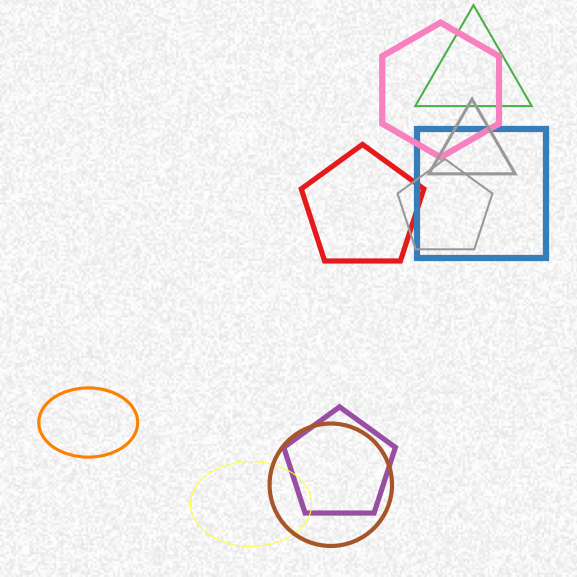[{"shape": "pentagon", "thickness": 2.5, "radius": 0.56, "center": [0.628, 0.637]}, {"shape": "square", "thickness": 3, "radius": 0.56, "center": [0.834, 0.664]}, {"shape": "triangle", "thickness": 1, "radius": 0.58, "center": [0.82, 0.874]}, {"shape": "pentagon", "thickness": 2.5, "radius": 0.51, "center": [0.588, 0.193]}, {"shape": "oval", "thickness": 1.5, "radius": 0.43, "center": [0.153, 0.268]}, {"shape": "oval", "thickness": 0.5, "radius": 0.52, "center": [0.435, 0.126]}, {"shape": "circle", "thickness": 2, "radius": 0.53, "center": [0.573, 0.16]}, {"shape": "hexagon", "thickness": 3, "radius": 0.58, "center": [0.763, 0.843]}, {"shape": "pentagon", "thickness": 1, "radius": 0.43, "center": [0.771, 0.637]}, {"shape": "triangle", "thickness": 1.5, "radius": 0.43, "center": [0.817, 0.741]}]